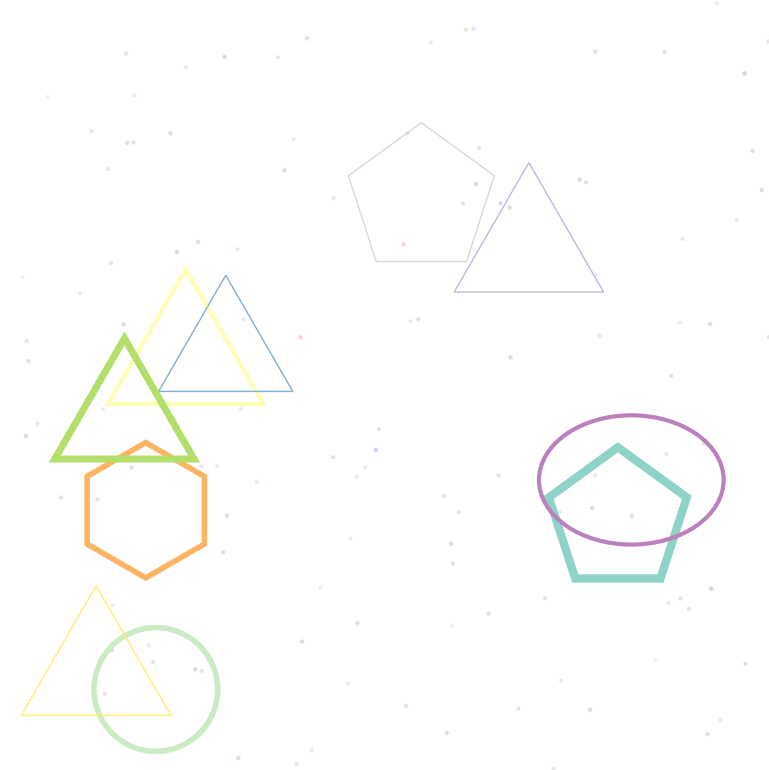[{"shape": "pentagon", "thickness": 3, "radius": 0.47, "center": [0.802, 0.325]}, {"shape": "triangle", "thickness": 1.5, "radius": 0.58, "center": [0.241, 0.534]}, {"shape": "triangle", "thickness": 0.5, "radius": 0.56, "center": [0.687, 0.677]}, {"shape": "triangle", "thickness": 0.5, "radius": 0.5, "center": [0.293, 0.542]}, {"shape": "hexagon", "thickness": 2, "radius": 0.44, "center": [0.189, 0.337]}, {"shape": "triangle", "thickness": 2.5, "radius": 0.52, "center": [0.162, 0.456]}, {"shape": "pentagon", "thickness": 0.5, "radius": 0.5, "center": [0.547, 0.741]}, {"shape": "oval", "thickness": 1.5, "radius": 0.6, "center": [0.82, 0.377]}, {"shape": "circle", "thickness": 2, "radius": 0.4, "center": [0.202, 0.105]}, {"shape": "triangle", "thickness": 0.5, "radius": 0.56, "center": [0.125, 0.127]}]